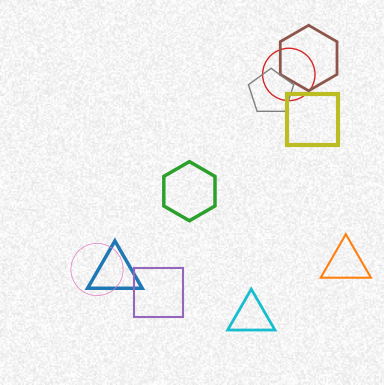[{"shape": "triangle", "thickness": 2.5, "radius": 0.41, "center": [0.298, 0.292]}, {"shape": "triangle", "thickness": 1.5, "radius": 0.38, "center": [0.898, 0.316]}, {"shape": "hexagon", "thickness": 2.5, "radius": 0.38, "center": [0.492, 0.503]}, {"shape": "circle", "thickness": 1, "radius": 0.34, "center": [0.75, 0.807]}, {"shape": "square", "thickness": 1.5, "radius": 0.32, "center": [0.411, 0.24]}, {"shape": "hexagon", "thickness": 2, "radius": 0.43, "center": [0.802, 0.849]}, {"shape": "circle", "thickness": 0.5, "radius": 0.34, "center": [0.252, 0.3]}, {"shape": "pentagon", "thickness": 1, "radius": 0.31, "center": [0.704, 0.761]}, {"shape": "square", "thickness": 3, "radius": 0.33, "center": [0.813, 0.689]}, {"shape": "triangle", "thickness": 2, "radius": 0.35, "center": [0.653, 0.178]}]